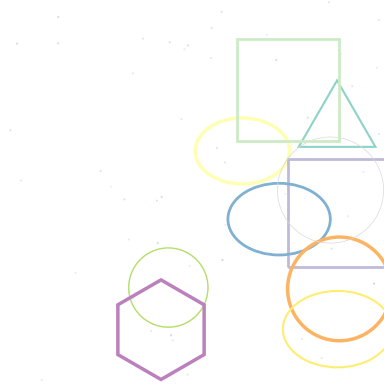[{"shape": "triangle", "thickness": 1.5, "radius": 0.57, "center": [0.876, 0.676]}, {"shape": "oval", "thickness": 2.5, "radius": 0.61, "center": [0.629, 0.608]}, {"shape": "square", "thickness": 2, "radius": 0.71, "center": [0.889, 0.446]}, {"shape": "oval", "thickness": 2, "radius": 0.66, "center": [0.725, 0.431]}, {"shape": "circle", "thickness": 2.5, "radius": 0.67, "center": [0.882, 0.25]}, {"shape": "circle", "thickness": 1, "radius": 0.51, "center": [0.437, 0.253]}, {"shape": "circle", "thickness": 0.5, "radius": 0.69, "center": [0.858, 0.506]}, {"shape": "hexagon", "thickness": 2.5, "radius": 0.65, "center": [0.418, 0.144]}, {"shape": "square", "thickness": 2, "radius": 0.66, "center": [0.747, 0.765]}, {"shape": "oval", "thickness": 1.5, "radius": 0.71, "center": [0.877, 0.145]}]